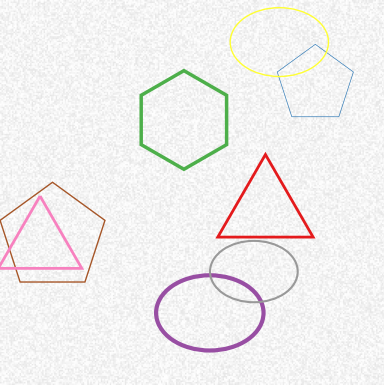[{"shape": "triangle", "thickness": 2, "radius": 0.71, "center": [0.689, 0.456]}, {"shape": "pentagon", "thickness": 0.5, "radius": 0.52, "center": [0.819, 0.781]}, {"shape": "hexagon", "thickness": 2.5, "radius": 0.64, "center": [0.478, 0.688]}, {"shape": "oval", "thickness": 3, "radius": 0.7, "center": [0.545, 0.187]}, {"shape": "oval", "thickness": 1, "radius": 0.64, "center": [0.726, 0.891]}, {"shape": "pentagon", "thickness": 1, "radius": 0.72, "center": [0.136, 0.383]}, {"shape": "triangle", "thickness": 2, "radius": 0.63, "center": [0.104, 0.366]}, {"shape": "oval", "thickness": 1.5, "radius": 0.57, "center": [0.659, 0.295]}]